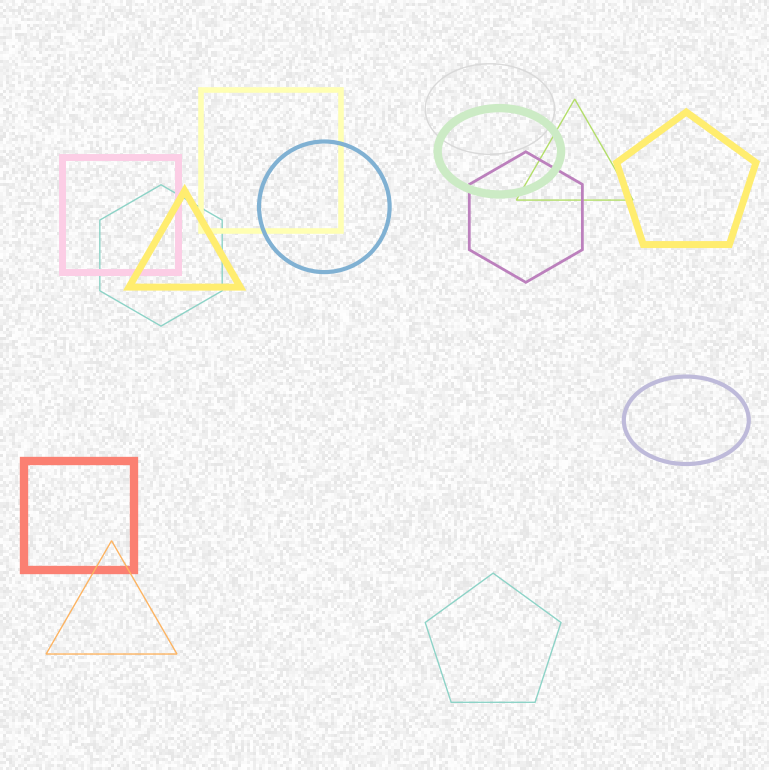[{"shape": "pentagon", "thickness": 0.5, "radius": 0.46, "center": [0.64, 0.163]}, {"shape": "hexagon", "thickness": 0.5, "radius": 0.46, "center": [0.209, 0.668]}, {"shape": "square", "thickness": 2, "radius": 0.46, "center": [0.352, 0.792]}, {"shape": "oval", "thickness": 1.5, "radius": 0.41, "center": [0.891, 0.454]}, {"shape": "square", "thickness": 3, "radius": 0.36, "center": [0.103, 0.33]}, {"shape": "circle", "thickness": 1.5, "radius": 0.42, "center": [0.421, 0.731]}, {"shape": "triangle", "thickness": 0.5, "radius": 0.49, "center": [0.145, 0.2]}, {"shape": "triangle", "thickness": 0.5, "radius": 0.44, "center": [0.746, 0.784]}, {"shape": "square", "thickness": 2.5, "radius": 0.37, "center": [0.156, 0.721]}, {"shape": "oval", "thickness": 0.5, "radius": 0.42, "center": [0.636, 0.858]}, {"shape": "hexagon", "thickness": 1, "radius": 0.42, "center": [0.683, 0.718]}, {"shape": "oval", "thickness": 3, "radius": 0.4, "center": [0.649, 0.804]}, {"shape": "pentagon", "thickness": 2.5, "radius": 0.48, "center": [0.891, 0.759]}, {"shape": "triangle", "thickness": 2.5, "radius": 0.42, "center": [0.24, 0.669]}]